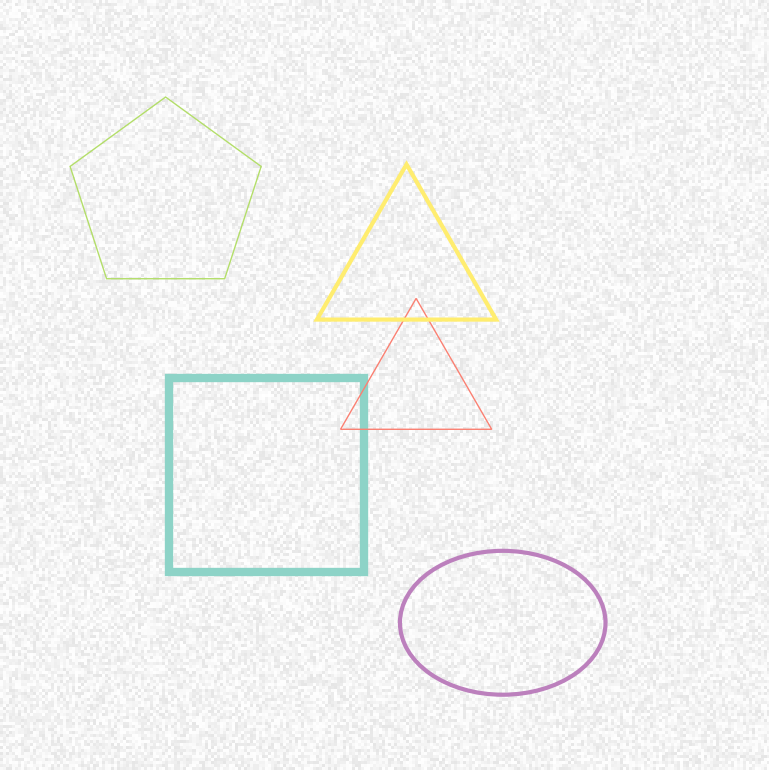[{"shape": "square", "thickness": 3, "radius": 0.63, "center": [0.346, 0.383]}, {"shape": "triangle", "thickness": 0.5, "radius": 0.57, "center": [0.54, 0.499]}, {"shape": "pentagon", "thickness": 0.5, "radius": 0.65, "center": [0.215, 0.744]}, {"shape": "oval", "thickness": 1.5, "radius": 0.67, "center": [0.653, 0.191]}, {"shape": "triangle", "thickness": 1.5, "radius": 0.67, "center": [0.528, 0.652]}]